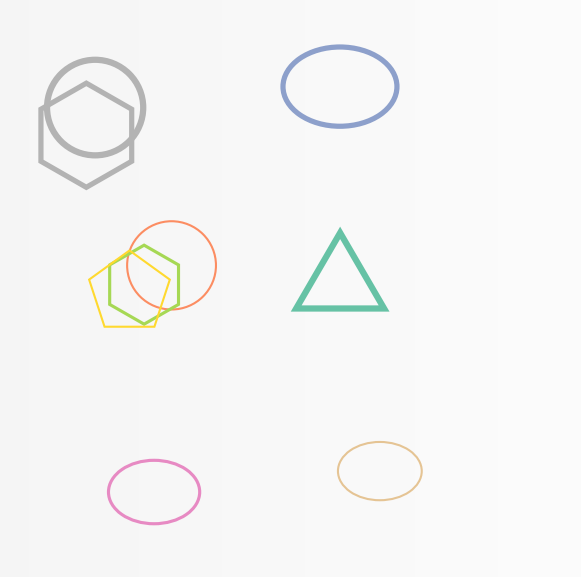[{"shape": "triangle", "thickness": 3, "radius": 0.44, "center": [0.585, 0.509]}, {"shape": "circle", "thickness": 1, "radius": 0.38, "center": [0.295, 0.54]}, {"shape": "oval", "thickness": 2.5, "radius": 0.49, "center": [0.585, 0.849]}, {"shape": "oval", "thickness": 1.5, "radius": 0.39, "center": [0.265, 0.147]}, {"shape": "hexagon", "thickness": 1.5, "radius": 0.34, "center": [0.248, 0.506]}, {"shape": "pentagon", "thickness": 1, "radius": 0.36, "center": [0.223, 0.492]}, {"shape": "oval", "thickness": 1, "radius": 0.36, "center": [0.654, 0.183]}, {"shape": "circle", "thickness": 3, "radius": 0.41, "center": [0.164, 0.813]}, {"shape": "hexagon", "thickness": 2.5, "radius": 0.45, "center": [0.149, 0.765]}]